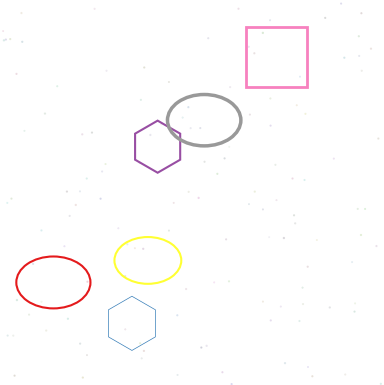[{"shape": "oval", "thickness": 1.5, "radius": 0.48, "center": [0.139, 0.266]}, {"shape": "hexagon", "thickness": 0.5, "radius": 0.35, "center": [0.343, 0.16]}, {"shape": "hexagon", "thickness": 1.5, "radius": 0.34, "center": [0.409, 0.619]}, {"shape": "oval", "thickness": 1.5, "radius": 0.43, "center": [0.384, 0.324]}, {"shape": "square", "thickness": 2, "radius": 0.39, "center": [0.718, 0.852]}, {"shape": "oval", "thickness": 2.5, "radius": 0.48, "center": [0.53, 0.688]}]